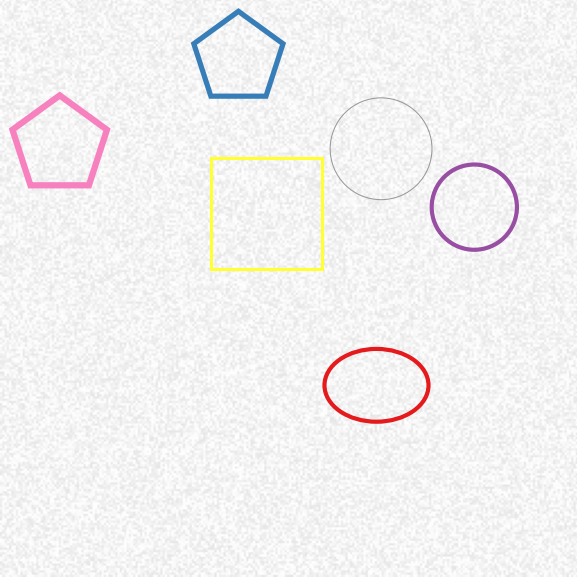[{"shape": "oval", "thickness": 2, "radius": 0.45, "center": [0.652, 0.332]}, {"shape": "pentagon", "thickness": 2.5, "radius": 0.41, "center": [0.413, 0.898]}, {"shape": "circle", "thickness": 2, "radius": 0.37, "center": [0.821, 0.64]}, {"shape": "square", "thickness": 1.5, "radius": 0.48, "center": [0.461, 0.629]}, {"shape": "pentagon", "thickness": 3, "radius": 0.43, "center": [0.103, 0.748]}, {"shape": "circle", "thickness": 0.5, "radius": 0.44, "center": [0.66, 0.742]}]